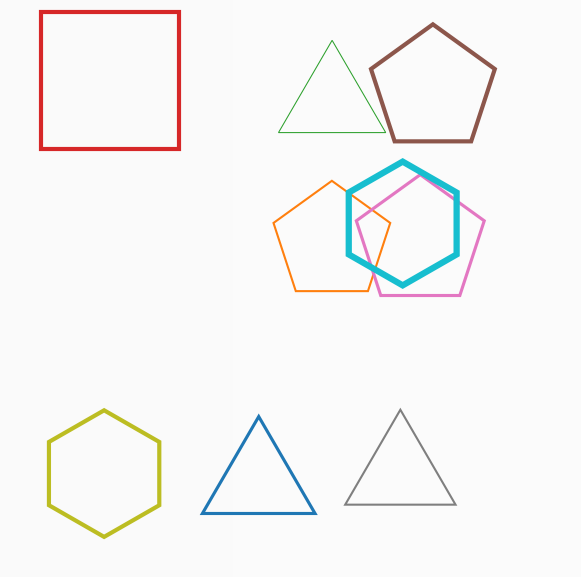[{"shape": "triangle", "thickness": 1.5, "radius": 0.56, "center": [0.445, 0.166]}, {"shape": "pentagon", "thickness": 1, "radius": 0.53, "center": [0.571, 0.58]}, {"shape": "triangle", "thickness": 0.5, "radius": 0.53, "center": [0.571, 0.823]}, {"shape": "square", "thickness": 2, "radius": 0.6, "center": [0.189, 0.86]}, {"shape": "pentagon", "thickness": 2, "radius": 0.56, "center": [0.745, 0.845]}, {"shape": "pentagon", "thickness": 1.5, "radius": 0.58, "center": [0.723, 0.581]}, {"shape": "triangle", "thickness": 1, "radius": 0.55, "center": [0.689, 0.18]}, {"shape": "hexagon", "thickness": 2, "radius": 0.55, "center": [0.179, 0.179]}, {"shape": "hexagon", "thickness": 3, "radius": 0.54, "center": [0.693, 0.612]}]